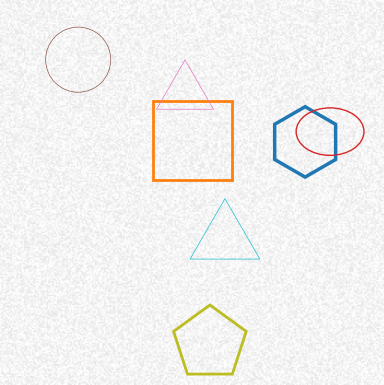[{"shape": "hexagon", "thickness": 2.5, "radius": 0.46, "center": [0.793, 0.631]}, {"shape": "square", "thickness": 2, "radius": 0.51, "center": [0.5, 0.636]}, {"shape": "oval", "thickness": 1, "radius": 0.44, "center": [0.857, 0.658]}, {"shape": "circle", "thickness": 0.5, "radius": 0.42, "center": [0.203, 0.845]}, {"shape": "triangle", "thickness": 0.5, "radius": 0.43, "center": [0.48, 0.759]}, {"shape": "pentagon", "thickness": 2, "radius": 0.5, "center": [0.545, 0.109]}, {"shape": "triangle", "thickness": 0.5, "radius": 0.52, "center": [0.584, 0.379]}]